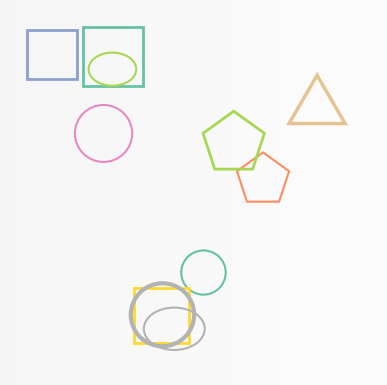[{"shape": "square", "thickness": 2, "radius": 0.39, "center": [0.292, 0.854]}, {"shape": "circle", "thickness": 1.5, "radius": 0.29, "center": [0.525, 0.292]}, {"shape": "pentagon", "thickness": 1.5, "radius": 0.35, "center": [0.679, 0.533]}, {"shape": "square", "thickness": 2, "radius": 0.32, "center": [0.134, 0.858]}, {"shape": "circle", "thickness": 1.5, "radius": 0.37, "center": [0.267, 0.653]}, {"shape": "oval", "thickness": 1.5, "radius": 0.31, "center": [0.29, 0.82]}, {"shape": "pentagon", "thickness": 2, "radius": 0.42, "center": [0.603, 0.628]}, {"shape": "square", "thickness": 2, "radius": 0.36, "center": [0.417, 0.181]}, {"shape": "triangle", "thickness": 2.5, "radius": 0.42, "center": [0.818, 0.721]}, {"shape": "oval", "thickness": 1.5, "radius": 0.39, "center": [0.45, 0.146]}, {"shape": "circle", "thickness": 3, "radius": 0.41, "center": [0.419, 0.182]}]